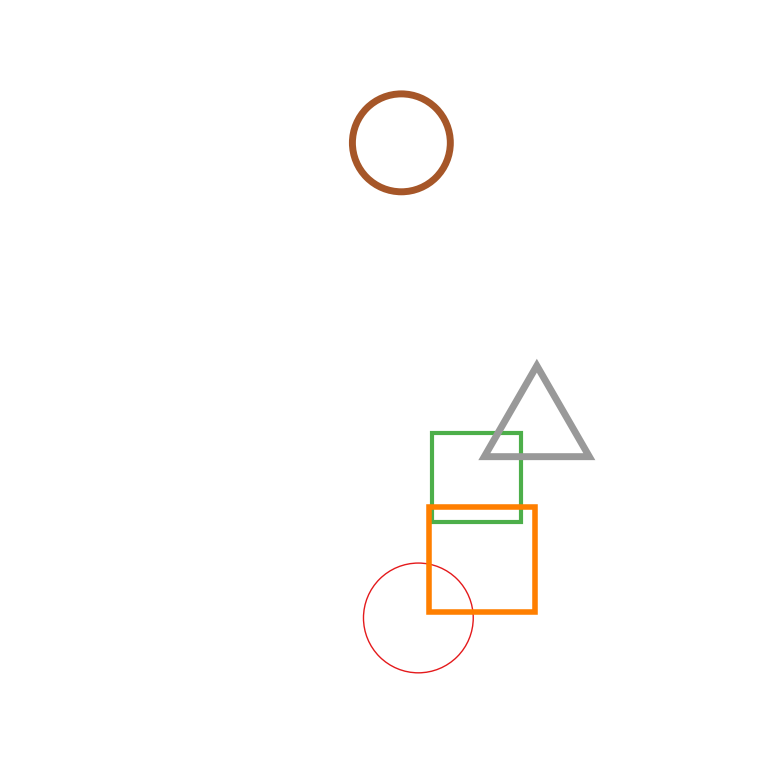[{"shape": "circle", "thickness": 0.5, "radius": 0.36, "center": [0.543, 0.197]}, {"shape": "square", "thickness": 1.5, "radius": 0.29, "center": [0.618, 0.38]}, {"shape": "square", "thickness": 2, "radius": 0.34, "center": [0.626, 0.274]}, {"shape": "circle", "thickness": 2.5, "radius": 0.32, "center": [0.521, 0.814]}, {"shape": "triangle", "thickness": 2.5, "radius": 0.39, "center": [0.697, 0.446]}]